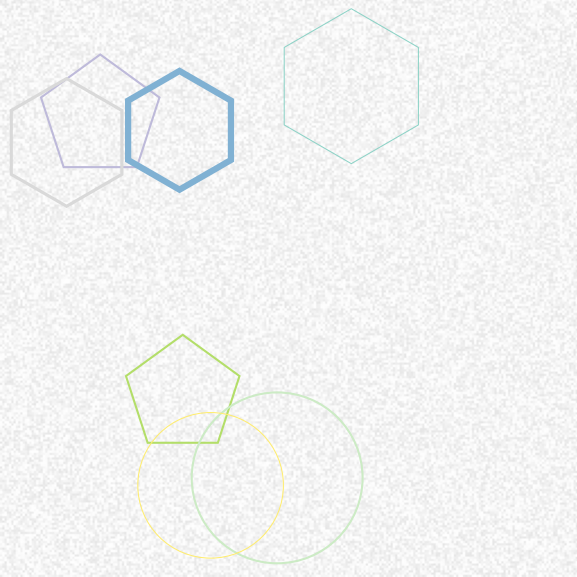[{"shape": "hexagon", "thickness": 0.5, "radius": 0.67, "center": [0.608, 0.85]}, {"shape": "pentagon", "thickness": 1, "radius": 0.54, "center": [0.174, 0.797]}, {"shape": "hexagon", "thickness": 3, "radius": 0.51, "center": [0.311, 0.773]}, {"shape": "pentagon", "thickness": 1, "radius": 0.52, "center": [0.316, 0.316]}, {"shape": "hexagon", "thickness": 1.5, "radius": 0.55, "center": [0.115, 0.753]}, {"shape": "circle", "thickness": 1, "radius": 0.74, "center": [0.48, 0.172]}, {"shape": "circle", "thickness": 0.5, "radius": 0.63, "center": [0.365, 0.159]}]